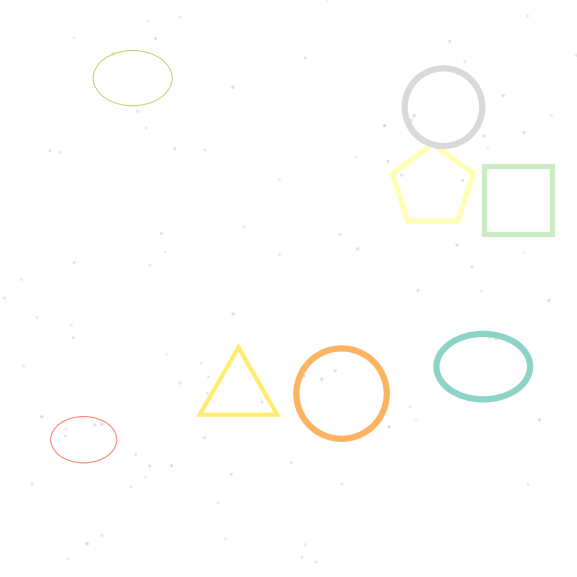[{"shape": "oval", "thickness": 3, "radius": 0.41, "center": [0.837, 0.364]}, {"shape": "pentagon", "thickness": 2.5, "radius": 0.37, "center": [0.749, 0.676]}, {"shape": "oval", "thickness": 0.5, "radius": 0.29, "center": [0.145, 0.238]}, {"shape": "circle", "thickness": 3, "radius": 0.39, "center": [0.591, 0.318]}, {"shape": "oval", "thickness": 0.5, "radius": 0.34, "center": [0.23, 0.864]}, {"shape": "circle", "thickness": 3, "radius": 0.34, "center": [0.768, 0.814]}, {"shape": "square", "thickness": 2.5, "radius": 0.29, "center": [0.896, 0.652]}, {"shape": "triangle", "thickness": 2, "radius": 0.39, "center": [0.413, 0.32]}]